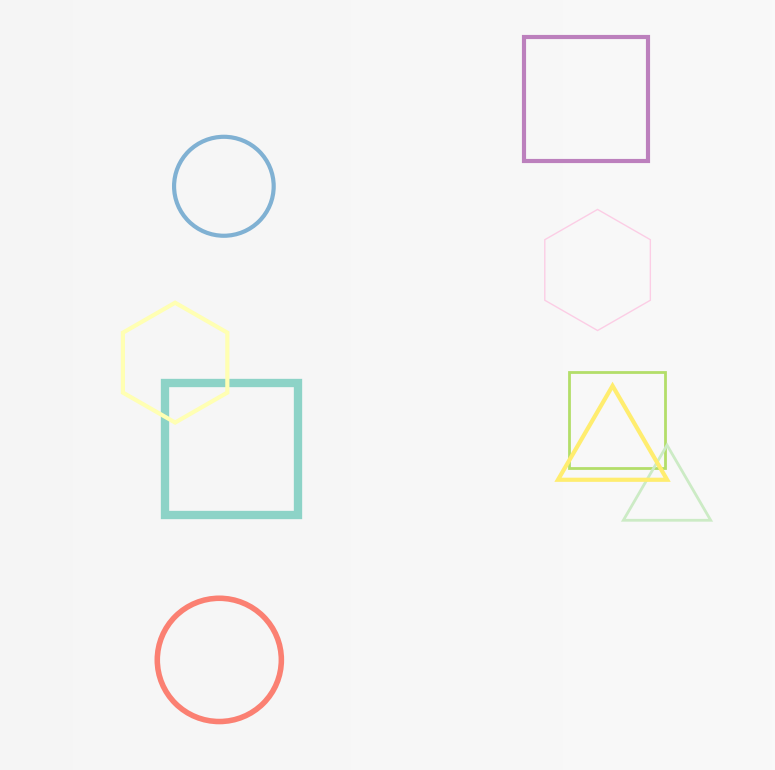[{"shape": "square", "thickness": 3, "radius": 0.43, "center": [0.298, 0.417]}, {"shape": "hexagon", "thickness": 1.5, "radius": 0.39, "center": [0.226, 0.529]}, {"shape": "circle", "thickness": 2, "radius": 0.4, "center": [0.283, 0.143]}, {"shape": "circle", "thickness": 1.5, "radius": 0.32, "center": [0.289, 0.758]}, {"shape": "square", "thickness": 1, "radius": 0.31, "center": [0.797, 0.454]}, {"shape": "hexagon", "thickness": 0.5, "radius": 0.39, "center": [0.771, 0.649]}, {"shape": "square", "thickness": 1.5, "radius": 0.4, "center": [0.756, 0.871]}, {"shape": "triangle", "thickness": 1, "radius": 0.33, "center": [0.861, 0.357]}, {"shape": "triangle", "thickness": 1.5, "radius": 0.41, "center": [0.79, 0.418]}]